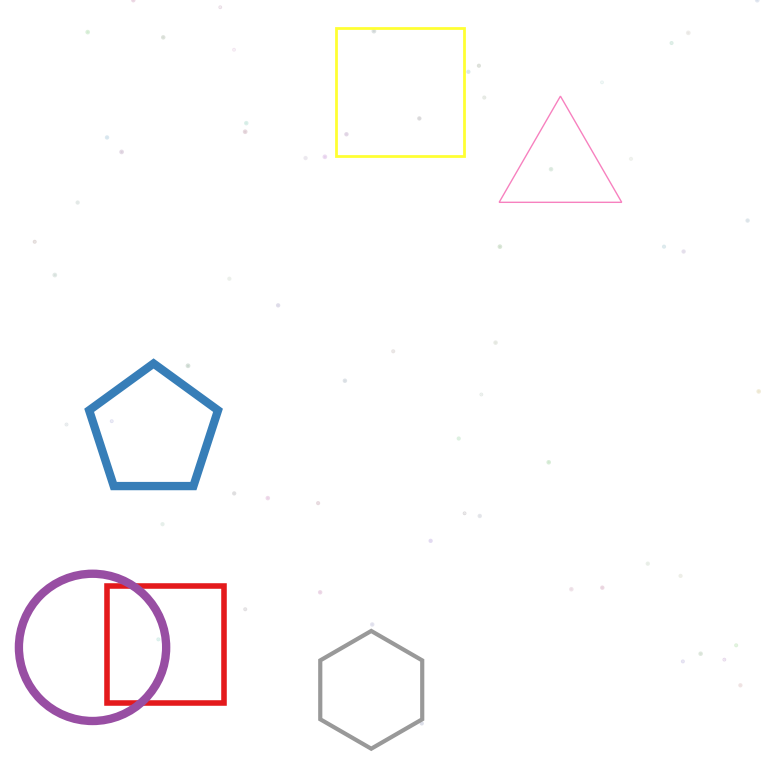[{"shape": "square", "thickness": 2, "radius": 0.38, "center": [0.215, 0.163]}, {"shape": "pentagon", "thickness": 3, "radius": 0.44, "center": [0.199, 0.44]}, {"shape": "circle", "thickness": 3, "radius": 0.48, "center": [0.12, 0.159]}, {"shape": "square", "thickness": 1, "radius": 0.41, "center": [0.52, 0.88]}, {"shape": "triangle", "thickness": 0.5, "radius": 0.46, "center": [0.728, 0.783]}, {"shape": "hexagon", "thickness": 1.5, "radius": 0.38, "center": [0.482, 0.104]}]